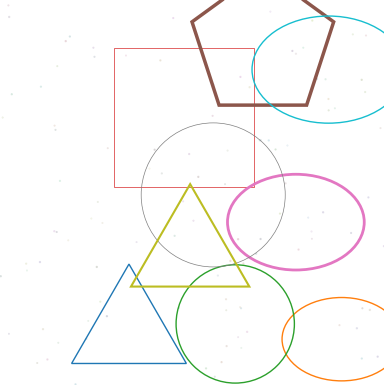[{"shape": "triangle", "thickness": 1, "radius": 0.86, "center": [0.335, 0.142]}, {"shape": "oval", "thickness": 1, "radius": 0.77, "center": [0.887, 0.119]}, {"shape": "circle", "thickness": 1, "radius": 0.77, "center": [0.611, 0.159]}, {"shape": "square", "thickness": 0.5, "radius": 0.9, "center": [0.478, 0.695]}, {"shape": "pentagon", "thickness": 2.5, "radius": 0.97, "center": [0.683, 0.883]}, {"shape": "oval", "thickness": 2, "radius": 0.89, "center": [0.768, 0.423]}, {"shape": "circle", "thickness": 0.5, "radius": 0.94, "center": [0.554, 0.494]}, {"shape": "triangle", "thickness": 1.5, "radius": 0.89, "center": [0.494, 0.344]}, {"shape": "oval", "thickness": 1, "radius": 0.99, "center": [0.853, 0.819]}]